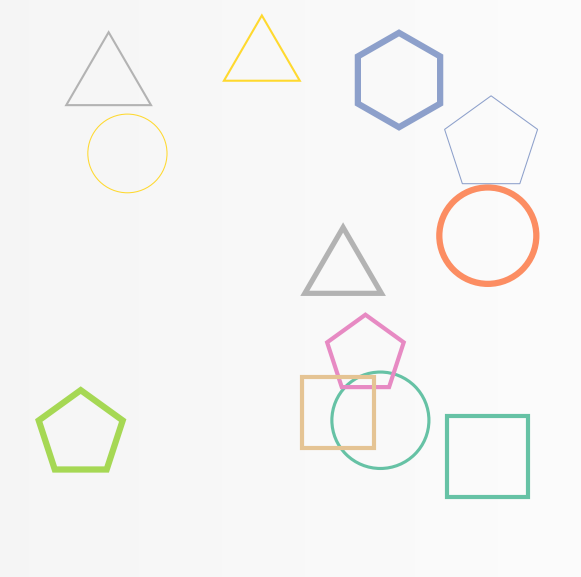[{"shape": "square", "thickness": 2, "radius": 0.35, "center": [0.839, 0.209]}, {"shape": "circle", "thickness": 1.5, "radius": 0.42, "center": [0.654, 0.271]}, {"shape": "circle", "thickness": 3, "radius": 0.42, "center": [0.839, 0.591]}, {"shape": "hexagon", "thickness": 3, "radius": 0.41, "center": [0.686, 0.861]}, {"shape": "pentagon", "thickness": 0.5, "radius": 0.42, "center": [0.845, 0.749]}, {"shape": "pentagon", "thickness": 2, "radius": 0.35, "center": [0.629, 0.385]}, {"shape": "pentagon", "thickness": 3, "radius": 0.38, "center": [0.139, 0.248]}, {"shape": "triangle", "thickness": 1, "radius": 0.38, "center": [0.45, 0.897]}, {"shape": "circle", "thickness": 0.5, "radius": 0.34, "center": [0.219, 0.733]}, {"shape": "square", "thickness": 2, "radius": 0.31, "center": [0.582, 0.285]}, {"shape": "triangle", "thickness": 1, "radius": 0.42, "center": [0.187, 0.859]}, {"shape": "triangle", "thickness": 2.5, "radius": 0.38, "center": [0.59, 0.529]}]